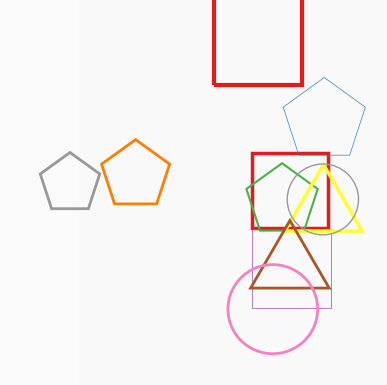[{"shape": "square", "thickness": 2.5, "radius": 0.49, "center": [0.748, 0.504]}, {"shape": "square", "thickness": 3, "radius": 0.57, "center": [0.666, 0.894]}, {"shape": "pentagon", "thickness": 0.5, "radius": 0.56, "center": [0.837, 0.687]}, {"shape": "pentagon", "thickness": 1.5, "radius": 0.48, "center": [0.728, 0.479]}, {"shape": "square", "thickness": 0.5, "radius": 0.51, "center": [0.752, 0.303]}, {"shape": "pentagon", "thickness": 2, "radius": 0.46, "center": [0.35, 0.545]}, {"shape": "triangle", "thickness": 2.5, "radius": 0.58, "center": [0.835, 0.457]}, {"shape": "triangle", "thickness": 2, "radius": 0.59, "center": [0.748, 0.31]}, {"shape": "circle", "thickness": 2, "radius": 0.58, "center": [0.704, 0.197]}, {"shape": "pentagon", "thickness": 2, "radius": 0.4, "center": [0.181, 0.523]}, {"shape": "circle", "thickness": 1, "radius": 0.46, "center": [0.833, 0.482]}]